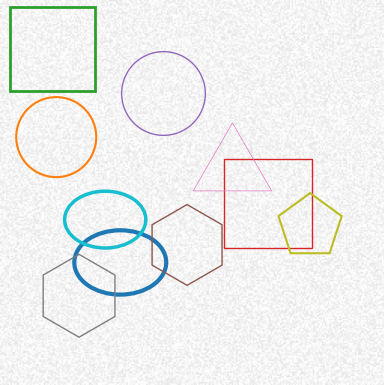[{"shape": "oval", "thickness": 3, "radius": 0.6, "center": [0.312, 0.318]}, {"shape": "circle", "thickness": 1.5, "radius": 0.52, "center": [0.146, 0.644]}, {"shape": "square", "thickness": 2, "radius": 0.55, "center": [0.137, 0.872]}, {"shape": "square", "thickness": 1, "radius": 0.57, "center": [0.697, 0.472]}, {"shape": "circle", "thickness": 1, "radius": 0.54, "center": [0.425, 0.757]}, {"shape": "hexagon", "thickness": 1, "radius": 0.52, "center": [0.486, 0.364]}, {"shape": "triangle", "thickness": 0.5, "radius": 0.59, "center": [0.604, 0.563]}, {"shape": "hexagon", "thickness": 1, "radius": 0.54, "center": [0.205, 0.232]}, {"shape": "pentagon", "thickness": 1.5, "radius": 0.43, "center": [0.805, 0.412]}, {"shape": "oval", "thickness": 2.5, "radius": 0.53, "center": [0.273, 0.43]}]